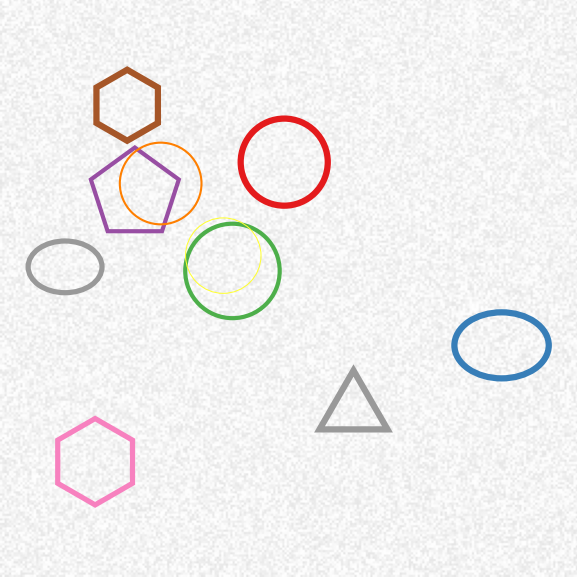[{"shape": "circle", "thickness": 3, "radius": 0.38, "center": [0.492, 0.718]}, {"shape": "oval", "thickness": 3, "radius": 0.41, "center": [0.869, 0.401]}, {"shape": "circle", "thickness": 2, "radius": 0.41, "center": [0.403, 0.53]}, {"shape": "pentagon", "thickness": 2, "radius": 0.4, "center": [0.233, 0.664]}, {"shape": "circle", "thickness": 1, "radius": 0.35, "center": [0.278, 0.681]}, {"shape": "circle", "thickness": 0.5, "radius": 0.33, "center": [0.387, 0.556]}, {"shape": "hexagon", "thickness": 3, "radius": 0.31, "center": [0.22, 0.817]}, {"shape": "hexagon", "thickness": 2.5, "radius": 0.37, "center": [0.165, 0.2]}, {"shape": "oval", "thickness": 2.5, "radius": 0.32, "center": [0.113, 0.537]}, {"shape": "triangle", "thickness": 3, "radius": 0.34, "center": [0.612, 0.29]}]